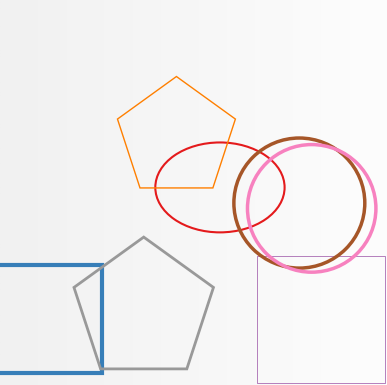[{"shape": "oval", "thickness": 1.5, "radius": 0.83, "center": [0.568, 0.513]}, {"shape": "square", "thickness": 3, "radius": 0.7, "center": [0.123, 0.171]}, {"shape": "square", "thickness": 0.5, "radius": 0.83, "center": [0.827, 0.17]}, {"shape": "pentagon", "thickness": 1, "radius": 0.8, "center": [0.455, 0.641]}, {"shape": "circle", "thickness": 2.5, "radius": 0.84, "center": [0.772, 0.473]}, {"shape": "circle", "thickness": 2.5, "radius": 0.83, "center": [0.804, 0.459]}, {"shape": "pentagon", "thickness": 2, "radius": 0.95, "center": [0.371, 0.195]}]